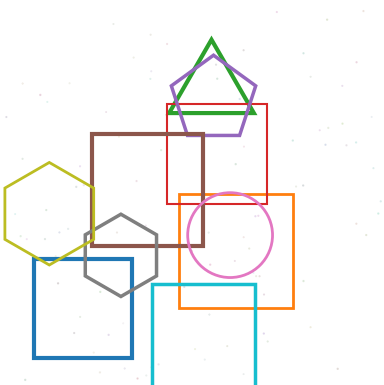[{"shape": "square", "thickness": 3, "radius": 0.64, "center": [0.216, 0.199]}, {"shape": "square", "thickness": 2, "radius": 0.74, "center": [0.613, 0.348]}, {"shape": "triangle", "thickness": 3, "radius": 0.64, "center": [0.549, 0.77]}, {"shape": "square", "thickness": 1.5, "radius": 0.65, "center": [0.563, 0.6]}, {"shape": "pentagon", "thickness": 2.5, "radius": 0.58, "center": [0.555, 0.741]}, {"shape": "square", "thickness": 3, "radius": 0.73, "center": [0.383, 0.507]}, {"shape": "circle", "thickness": 2, "radius": 0.55, "center": [0.598, 0.389]}, {"shape": "hexagon", "thickness": 2.5, "radius": 0.53, "center": [0.314, 0.337]}, {"shape": "hexagon", "thickness": 2, "radius": 0.67, "center": [0.128, 0.445]}, {"shape": "square", "thickness": 2.5, "radius": 0.67, "center": [0.528, 0.13]}]